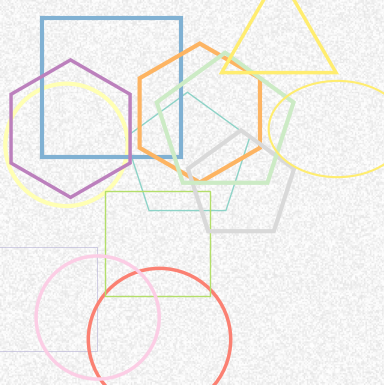[{"shape": "pentagon", "thickness": 1, "radius": 0.85, "center": [0.487, 0.59]}, {"shape": "circle", "thickness": 3, "radius": 0.79, "center": [0.173, 0.624]}, {"shape": "square", "thickness": 0.5, "radius": 0.67, "center": [0.118, 0.223]}, {"shape": "circle", "thickness": 2.5, "radius": 0.92, "center": [0.414, 0.118]}, {"shape": "square", "thickness": 3, "radius": 0.9, "center": [0.289, 0.772]}, {"shape": "hexagon", "thickness": 3, "radius": 0.9, "center": [0.519, 0.706]}, {"shape": "square", "thickness": 1, "radius": 0.68, "center": [0.409, 0.368]}, {"shape": "circle", "thickness": 2.5, "radius": 0.8, "center": [0.254, 0.175]}, {"shape": "pentagon", "thickness": 3, "radius": 0.72, "center": [0.626, 0.517]}, {"shape": "hexagon", "thickness": 2.5, "radius": 0.89, "center": [0.183, 0.666]}, {"shape": "pentagon", "thickness": 3, "radius": 0.93, "center": [0.585, 0.676]}, {"shape": "oval", "thickness": 1.5, "radius": 0.89, "center": [0.877, 0.665]}, {"shape": "triangle", "thickness": 2.5, "radius": 0.86, "center": [0.724, 0.897]}]